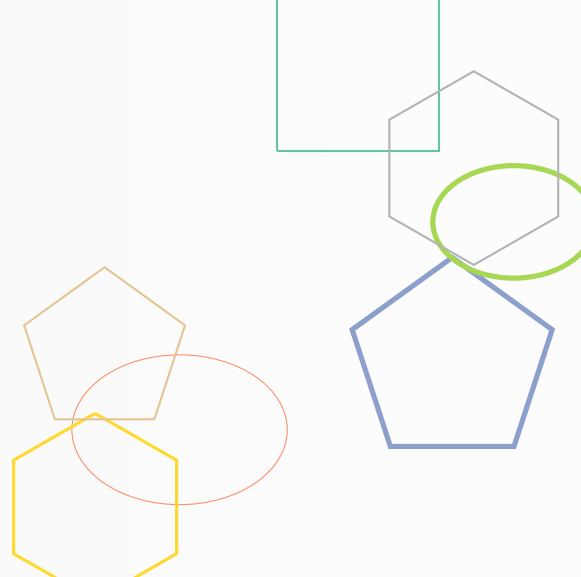[{"shape": "square", "thickness": 1, "radius": 0.7, "center": [0.616, 0.878]}, {"shape": "oval", "thickness": 0.5, "radius": 0.93, "center": [0.309, 0.255]}, {"shape": "pentagon", "thickness": 2.5, "radius": 0.9, "center": [0.778, 0.372]}, {"shape": "oval", "thickness": 2.5, "radius": 0.7, "center": [0.884, 0.615]}, {"shape": "hexagon", "thickness": 1.5, "radius": 0.81, "center": [0.164, 0.121]}, {"shape": "pentagon", "thickness": 1, "radius": 0.73, "center": [0.18, 0.391]}, {"shape": "hexagon", "thickness": 1, "radius": 0.84, "center": [0.815, 0.708]}]